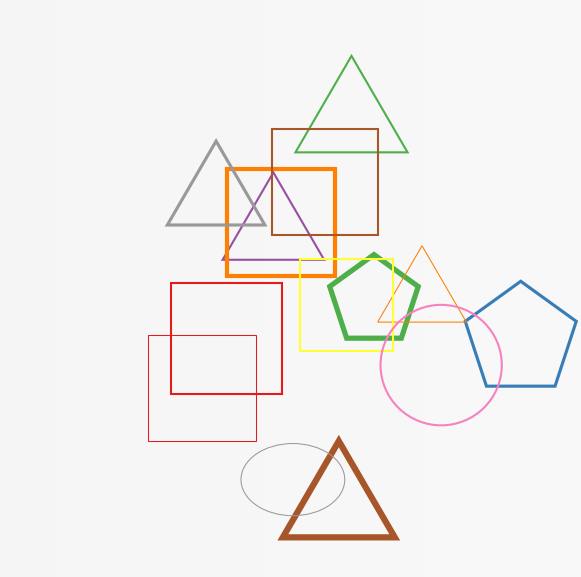[{"shape": "square", "thickness": 0.5, "radius": 0.46, "center": [0.348, 0.328]}, {"shape": "square", "thickness": 1, "radius": 0.48, "center": [0.39, 0.413]}, {"shape": "pentagon", "thickness": 1.5, "radius": 0.5, "center": [0.896, 0.412]}, {"shape": "pentagon", "thickness": 2.5, "radius": 0.4, "center": [0.643, 0.478]}, {"shape": "triangle", "thickness": 1, "radius": 0.56, "center": [0.605, 0.791]}, {"shape": "triangle", "thickness": 1, "radius": 0.5, "center": [0.47, 0.6]}, {"shape": "triangle", "thickness": 0.5, "radius": 0.44, "center": [0.726, 0.485]}, {"shape": "square", "thickness": 2, "radius": 0.46, "center": [0.484, 0.614]}, {"shape": "square", "thickness": 1, "radius": 0.4, "center": [0.597, 0.471]}, {"shape": "triangle", "thickness": 3, "radius": 0.56, "center": [0.583, 0.124]}, {"shape": "square", "thickness": 1, "radius": 0.46, "center": [0.559, 0.684]}, {"shape": "circle", "thickness": 1, "radius": 0.52, "center": [0.759, 0.367]}, {"shape": "triangle", "thickness": 1.5, "radius": 0.48, "center": [0.372, 0.658]}, {"shape": "oval", "thickness": 0.5, "radius": 0.45, "center": [0.504, 0.169]}]